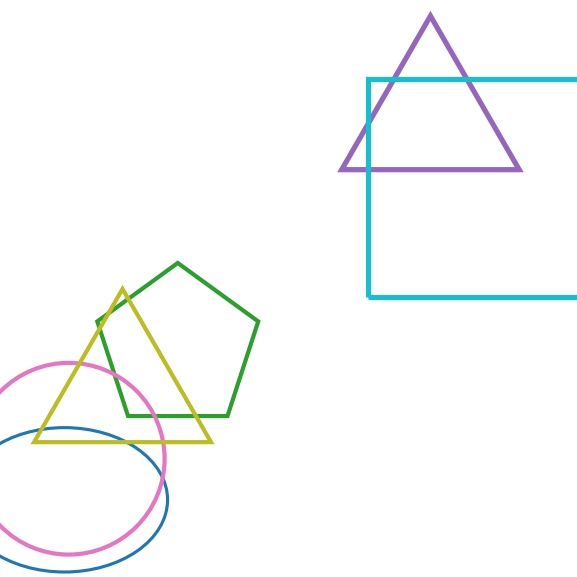[{"shape": "oval", "thickness": 1.5, "radius": 0.89, "center": [0.112, 0.134]}, {"shape": "pentagon", "thickness": 2, "radius": 0.73, "center": [0.308, 0.397]}, {"shape": "triangle", "thickness": 2.5, "radius": 0.89, "center": [0.745, 0.794]}, {"shape": "circle", "thickness": 2, "radius": 0.83, "center": [0.119, 0.205]}, {"shape": "triangle", "thickness": 2, "radius": 0.88, "center": [0.212, 0.322]}, {"shape": "square", "thickness": 2.5, "radius": 0.95, "center": [0.827, 0.674]}]